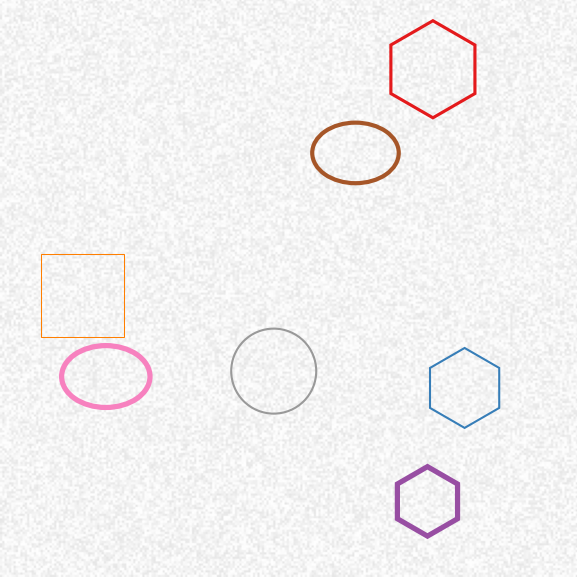[{"shape": "hexagon", "thickness": 1.5, "radius": 0.42, "center": [0.75, 0.879]}, {"shape": "hexagon", "thickness": 1, "radius": 0.35, "center": [0.805, 0.327]}, {"shape": "hexagon", "thickness": 2.5, "radius": 0.3, "center": [0.74, 0.131]}, {"shape": "square", "thickness": 0.5, "radius": 0.36, "center": [0.143, 0.487]}, {"shape": "oval", "thickness": 2, "radius": 0.37, "center": [0.616, 0.734]}, {"shape": "oval", "thickness": 2.5, "radius": 0.38, "center": [0.183, 0.347]}, {"shape": "circle", "thickness": 1, "radius": 0.37, "center": [0.474, 0.356]}]